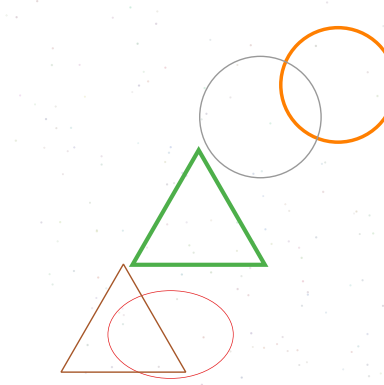[{"shape": "oval", "thickness": 0.5, "radius": 0.81, "center": [0.443, 0.131]}, {"shape": "triangle", "thickness": 3, "radius": 0.99, "center": [0.516, 0.412]}, {"shape": "circle", "thickness": 2.5, "radius": 0.74, "center": [0.878, 0.779]}, {"shape": "triangle", "thickness": 1, "radius": 0.94, "center": [0.321, 0.127]}, {"shape": "circle", "thickness": 1, "radius": 0.79, "center": [0.676, 0.696]}]